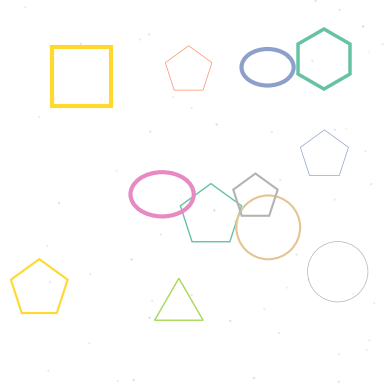[{"shape": "pentagon", "thickness": 1, "radius": 0.42, "center": [0.548, 0.44]}, {"shape": "hexagon", "thickness": 2.5, "radius": 0.39, "center": [0.842, 0.847]}, {"shape": "pentagon", "thickness": 0.5, "radius": 0.32, "center": [0.49, 0.817]}, {"shape": "pentagon", "thickness": 0.5, "radius": 0.33, "center": [0.843, 0.597]}, {"shape": "oval", "thickness": 3, "radius": 0.34, "center": [0.695, 0.825]}, {"shape": "oval", "thickness": 3, "radius": 0.41, "center": [0.421, 0.495]}, {"shape": "triangle", "thickness": 1, "radius": 0.36, "center": [0.465, 0.205]}, {"shape": "square", "thickness": 3, "radius": 0.38, "center": [0.211, 0.802]}, {"shape": "pentagon", "thickness": 1.5, "radius": 0.39, "center": [0.102, 0.25]}, {"shape": "circle", "thickness": 1.5, "radius": 0.41, "center": [0.697, 0.409]}, {"shape": "pentagon", "thickness": 1.5, "radius": 0.3, "center": [0.664, 0.489]}, {"shape": "circle", "thickness": 0.5, "radius": 0.39, "center": [0.877, 0.294]}]